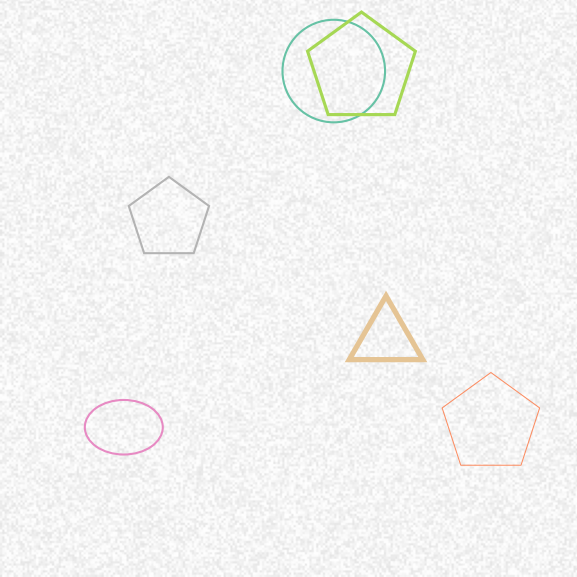[{"shape": "circle", "thickness": 1, "radius": 0.44, "center": [0.578, 0.876]}, {"shape": "pentagon", "thickness": 0.5, "radius": 0.44, "center": [0.85, 0.265]}, {"shape": "oval", "thickness": 1, "radius": 0.34, "center": [0.214, 0.259]}, {"shape": "pentagon", "thickness": 1.5, "radius": 0.49, "center": [0.626, 0.88]}, {"shape": "triangle", "thickness": 2.5, "radius": 0.37, "center": [0.668, 0.413]}, {"shape": "pentagon", "thickness": 1, "radius": 0.37, "center": [0.292, 0.62]}]